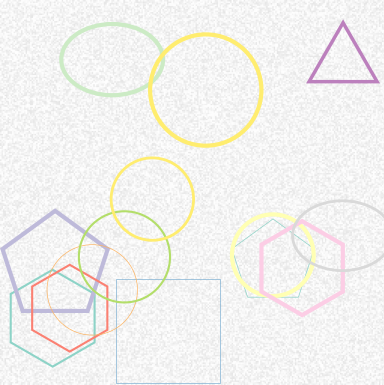[{"shape": "hexagon", "thickness": 1.5, "radius": 0.63, "center": [0.137, 0.174]}, {"shape": "pentagon", "thickness": 0.5, "radius": 0.56, "center": [0.709, 0.319]}, {"shape": "circle", "thickness": 3, "radius": 0.53, "center": [0.709, 0.337]}, {"shape": "pentagon", "thickness": 3, "radius": 0.72, "center": [0.143, 0.309]}, {"shape": "hexagon", "thickness": 1.5, "radius": 0.56, "center": [0.181, 0.2]}, {"shape": "square", "thickness": 0.5, "radius": 0.67, "center": [0.436, 0.14]}, {"shape": "circle", "thickness": 0.5, "radius": 0.59, "center": [0.24, 0.247]}, {"shape": "circle", "thickness": 1.5, "radius": 0.59, "center": [0.323, 0.333]}, {"shape": "hexagon", "thickness": 3, "radius": 0.61, "center": [0.785, 0.304]}, {"shape": "oval", "thickness": 2, "radius": 0.65, "center": [0.889, 0.388]}, {"shape": "triangle", "thickness": 2.5, "radius": 0.51, "center": [0.891, 0.839]}, {"shape": "oval", "thickness": 3, "radius": 0.66, "center": [0.291, 0.845]}, {"shape": "circle", "thickness": 2, "radius": 0.54, "center": [0.396, 0.483]}, {"shape": "circle", "thickness": 3, "radius": 0.72, "center": [0.534, 0.766]}]